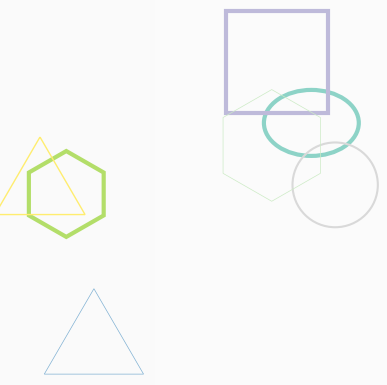[{"shape": "oval", "thickness": 3, "radius": 0.61, "center": [0.803, 0.681]}, {"shape": "square", "thickness": 3, "radius": 0.66, "center": [0.715, 0.839]}, {"shape": "triangle", "thickness": 0.5, "radius": 0.74, "center": [0.242, 0.102]}, {"shape": "hexagon", "thickness": 3, "radius": 0.56, "center": [0.171, 0.496]}, {"shape": "circle", "thickness": 1.5, "radius": 0.55, "center": [0.865, 0.52]}, {"shape": "hexagon", "thickness": 0.5, "radius": 0.73, "center": [0.701, 0.622]}, {"shape": "triangle", "thickness": 1, "radius": 0.67, "center": [0.103, 0.51]}]